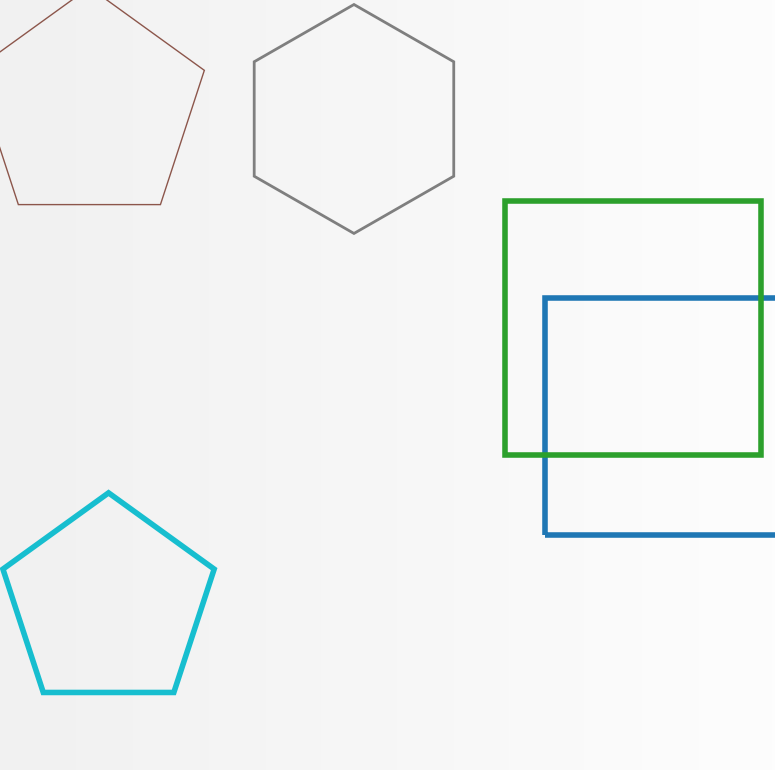[{"shape": "square", "thickness": 2, "radius": 0.77, "center": [0.858, 0.459]}, {"shape": "square", "thickness": 2, "radius": 0.83, "center": [0.816, 0.574]}, {"shape": "pentagon", "thickness": 0.5, "radius": 0.78, "center": [0.115, 0.86]}, {"shape": "hexagon", "thickness": 1, "radius": 0.74, "center": [0.457, 0.845]}, {"shape": "pentagon", "thickness": 2, "radius": 0.72, "center": [0.14, 0.217]}]